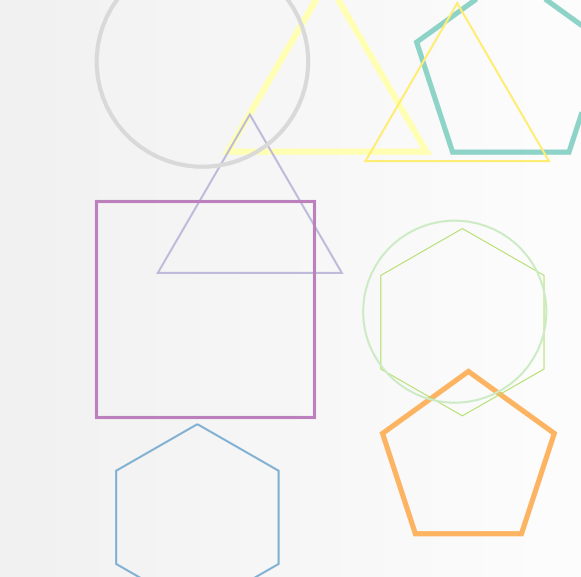[{"shape": "pentagon", "thickness": 2.5, "radius": 0.85, "center": [0.879, 0.873]}, {"shape": "triangle", "thickness": 3, "radius": 0.99, "center": [0.563, 0.835]}, {"shape": "triangle", "thickness": 1, "radius": 0.91, "center": [0.43, 0.618]}, {"shape": "hexagon", "thickness": 1, "radius": 0.81, "center": [0.34, 0.103]}, {"shape": "pentagon", "thickness": 2.5, "radius": 0.78, "center": [0.806, 0.201]}, {"shape": "hexagon", "thickness": 0.5, "radius": 0.81, "center": [0.796, 0.441]}, {"shape": "circle", "thickness": 2, "radius": 0.91, "center": [0.348, 0.892]}, {"shape": "square", "thickness": 1.5, "radius": 0.94, "center": [0.352, 0.464]}, {"shape": "circle", "thickness": 1, "radius": 0.79, "center": [0.782, 0.459]}, {"shape": "triangle", "thickness": 1, "radius": 0.91, "center": [0.787, 0.811]}]